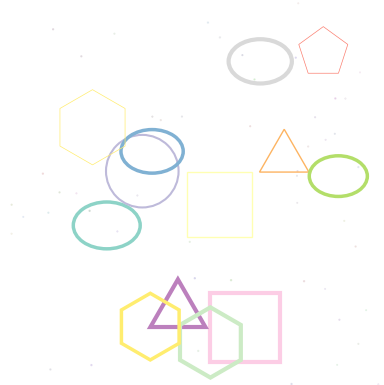[{"shape": "oval", "thickness": 2.5, "radius": 0.43, "center": [0.277, 0.415]}, {"shape": "square", "thickness": 1, "radius": 0.42, "center": [0.57, 0.469]}, {"shape": "circle", "thickness": 1.5, "radius": 0.47, "center": [0.37, 0.555]}, {"shape": "pentagon", "thickness": 0.5, "radius": 0.33, "center": [0.84, 0.864]}, {"shape": "oval", "thickness": 2.5, "radius": 0.4, "center": [0.395, 0.607]}, {"shape": "triangle", "thickness": 1, "radius": 0.37, "center": [0.738, 0.59]}, {"shape": "oval", "thickness": 2.5, "radius": 0.38, "center": [0.879, 0.543]}, {"shape": "square", "thickness": 3, "radius": 0.45, "center": [0.637, 0.15]}, {"shape": "oval", "thickness": 3, "radius": 0.41, "center": [0.676, 0.841]}, {"shape": "triangle", "thickness": 3, "radius": 0.41, "center": [0.462, 0.192]}, {"shape": "hexagon", "thickness": 3, "radius": 0.46, "center": [0.547, 0.11]}, {"shape": "hexagon", "thickness": 0.5, "radius": 0.49, "center": [0.24, 0.669]}, {"shape": "hexagon", "thickness": 2.5, "radius": 0.43, "center": [0.39, 0.152]}]